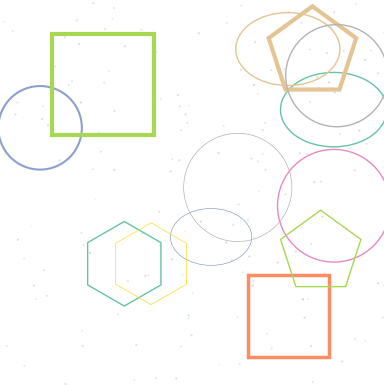[{"shape": "oval", "thickness": 1, "radius": 0.69, "center": [0.867, 0.715]}, {"shape": "hexagon", "thickness": 1, "radius": 0.55, "center": [0.323, 0.315]}, {"shape": "square", "thickness": 2.5, "radius": 0.53, "center": [0.75, 0.179]}, {"shape": "oval", "thickness": 0.5, "radius": 0.53, "center": [0.548, 0.385]}, {"shape": "circle", "thickness": 1.5, "radius": 0.54, "center": [0.104, 0.668]}, {"shape": "circle", "thickness": 1, "radius": 0.73, "center": [0.867, 0.466]}, {"shape": "square", "thickness": 3, "radius": 0.66, "center": [0.268, 0.78]}, {"shape": "pentagon", "thickness": 1, "radius": 0.55, "center": [0.833, 0.344]}, {"shape": "hexagon", "thickness": 0.5, "radius": 0.53, "center": [0.392, 0.315]}, {"shape": "pentagon", "thickness": 3, "radius": 0.6, "center": [0.811, 0.864]}, {"shape": "oval", "thickness": 1, "radius": 0.68, "center": [0.748, 0.873]}, {"shape": "circle", "thickness": 1, "radius": 0.66, "center": [0.875, 0.803]}, {"shape": "circle", "thickness": 0.5, "radius": 0.7, "center": [0.618, 0.513]}]